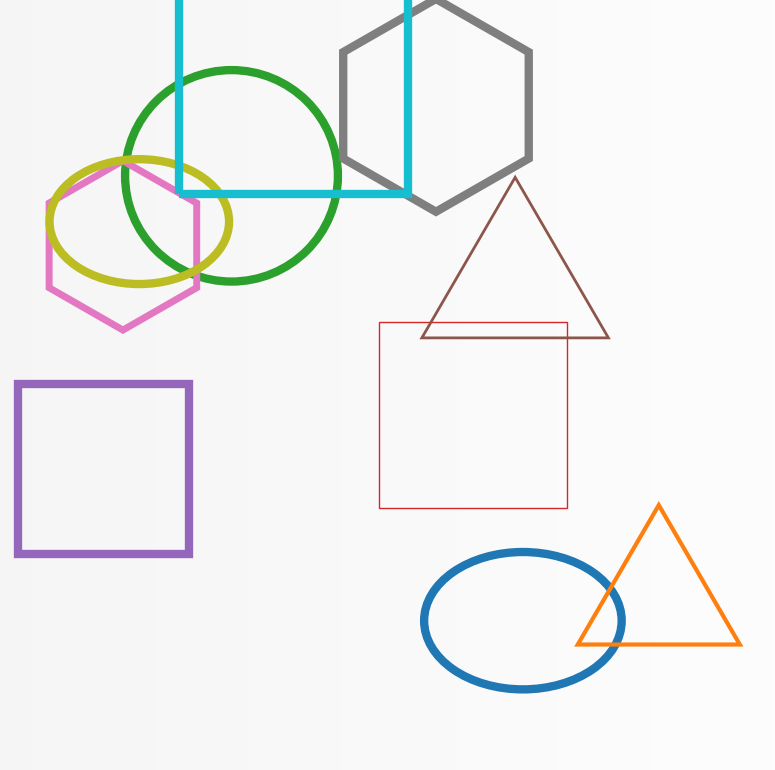[{"shape": "oval", "thickness": 3, "radius": 0.64, "center": [0.675, 0.194]}, {"shape": "triangle", "thickness": 1.5, "radius": 0.6, "center": [0.85, 0.223]}, {"shape": "circle", "thickness": 3, "radius": 0.69, "center": [0.299, 0.772]}, {"shape": "square", "thickness": 0.5, "radius": 0.6, "center": [0.61, 0.461]}, {"shape": "square", "thickness": 3, "radius": 0.55, "center": [0.134, 0.39]}, {"shape": "triangle", "thickness": 1, "radius": 0.69, "center": [0.665, 0.631]}, {"shape": "hexagon", "thickness": 2.5, "radius": 0.55, "center": [0.159, 0.681]}, {"shape": "hexagon", "thickness": 3, "radius": 0.69, "center": [0.563, 0.863]}, {"shape": "oval", "thickness": 3, "radius": 0.58, "center": [0.18, 0.712]}, {"shape": "square", "thickness": 3, "radius": 0.74, "center": [0.378, 0.897]}]